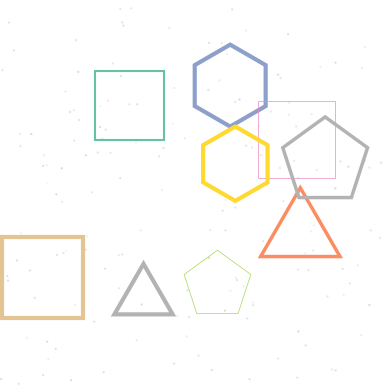[{"shape": "square", "thickness": 1.5, "radius": 0.45, "center": [0.336, 0.725]}, {"shape": "triangle", "thickness": 2.5, "radius": 0.6, "center": [0.78, 0.393]}, {"shape": "hexagon", "thickness": 3, "radius": 0.53, "center": [0.598, 0.778]}, {"shape": "square", "thickness": 0.5, "radius": 0.5, "center": [0.771, 0.637]}, {"shape": "pentagon", "thickness": 0.5, "radius": 0.46, "center": [0.565, 0.259]}, {"shape": "hexagon", "thickness": 3, "radius": 0.48, "center": [0.611, 0.575]}, {"shape": "square", "thickness": 3, "radius": 0.53, "center": [0.111, 0.28]}, {"shape": "pentagon", "thickness": 2.5, "radius": 0.58, "center": [0.845, 0.581]}, {"shape": "triangle", "thickness": 3, "radius": 0.44, "center": [0.373, 0.227]}]